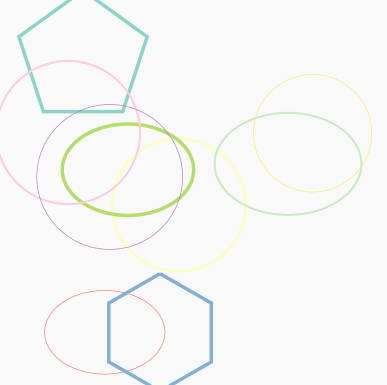[{"shape": "pentagon", "thickness": 2.5, "radius": 0.87, "center": [0.214, 0.851]}, {"shape": "circle", "thickness": 1.5, "radius": 0.86, "center": [0.462, 0.467]}, {"shape": "oval", "thickness": 0.5, "radius": 0.78, "center": [0.27, 0.137]}, {"shape": "hexagon", "thickness": 2.5, "radius": 0.76, "center": [0.413, 0.136]}, {"shape": "oval", "thickness": 2.5, "radius": 0.85, "center": [0.33, 0.559]}, {"shape": "circle", "thickness": 1.5, "radius": 0.93, "center": [0.176, 0.656]}, {"shape": "circle", "thickness": 0.5, "radius": 0.94, "center": [0.283, 0.54]}, {"shape": "oval", "thickness": 1.5, "radius": 0.95, "center": [0.743, 0.574]}, {"shape": "circle", "thickness": 0.5, "radius": 0.76, "center": [0.807, 0.654]}]